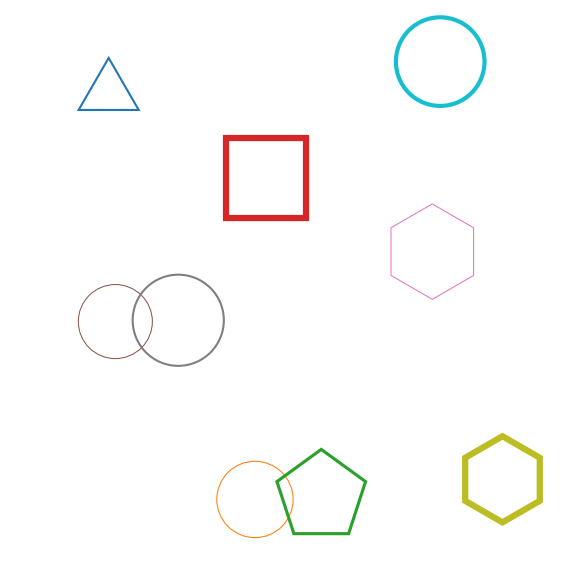[{"shape": "triangle", "thickness": 1, "radius": 0.3, "center": [0.188, 0.839]}, {"shape": "circle", "thickness": 0.5, "radius": 0.33, "center": [0.441, 0.134]}, {"shape": "pentagon", "thickness": 1.5, "radius": 0.4, "center": [0.556, 0.14]}, {"shape": "square", "thickness": 3, "radius": 0.35, "center": [0.461, 0.691]}, {"shape": "circle", "thickness": 0.5, "radius": 0.32, "center": [0.2, 0.442]}, {"shape": "hexagon", "thickness": 0.5, "radius": 0.41, "center": [0.749, 0.563]}, {"shape": "circle", "thickness": 1, "radius": 0.39, "center": [0.309, 0.445]}, {"shape": "hexagon", "thickness": 3, "radius": 0.37, "center": [0.87, 0.169]}, {"shape": "circle", "thickness": 2, "radius": 0.38, "center": [0.762, 0.892]}]